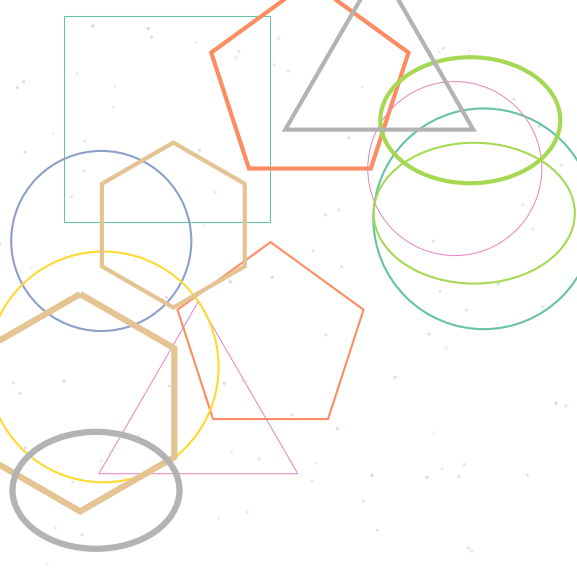[{"shape": "square", "thickness": 0.5, "radius": 0.89, "center": [0.29, 0.793]}, {"shape": "circle", "thickness": 1, "radius": 0.96, "center": [0.838, 0.62]}, {"shape": "pentagon", "thickness": 1, "radius": 0.85, "center": [0.468, 0.41]}, {"shape": "pentagon", "thickness": 2, "radius": 0.9, "center": [0.537, 0.853]}, {"shape": "circle", "thickness": 1, "radius": 0.78, "center": [0.175, 0.582]}, {"shape": "circle", "thickness": 0.5, "radius": 0.75, "center": [0.788, 0.707]}, {"shape": "triangle", "thickness": 0.5, "radius": 0.99, "center": [0.343, 0.278]}, {"shape": "oval", "thickness": 1, "radius": 0.87, "center": [0.821, 0.63]}, {"shape": "oval", "thickness": 2, "radius": 0.78, "center": [0.814, 0.791]}, {"shape": "circle", "thickness": 1, "radius": 1.0, "center": [0.179, 0.364]}, {"shape": "hexagon", "thickness": 3, "radius": 0.94, "center": [0.139, 0.302]}, {"shape": "hexagon", "thickness": 2, "radius": 0.71, "center": [0.3, 0.609]}, {"shape": "oval", "thickness": 3, "radius": 0.72, "center": [0.166, 0.15]}, {"shape": "triangle", "thickness": 2, "radius": 0.94, "center": [0.657, 0.869]}]